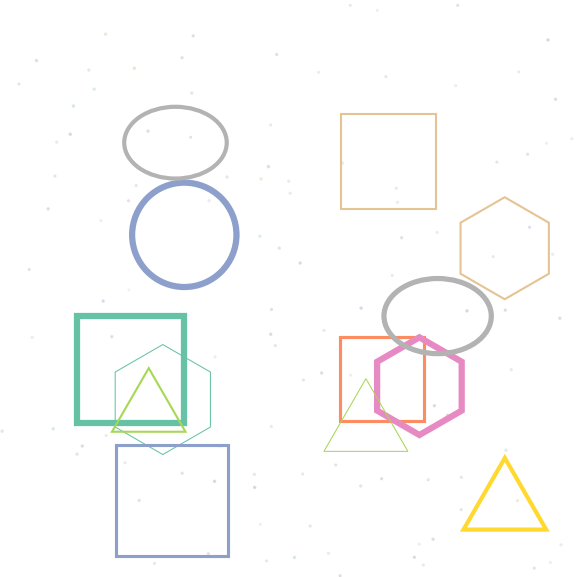[{"shape": "hexagon", "thickness": 0.5, "radius": 0.48, "center": [0.282, 0.307]}, {"shape": "square", "thickness": 3, "radius": 0.46, "center": [0.226, 0.359]}, {"shape": "square", "thickness": 1.5, "radius": 0.36, "center": [0.662, 0.343]}, {"shape": "circle", "thickness": 3, "radius": 0.45, "center": [0.319, 0.592]}, {"shape": "square", "thickness": 1.5, "radius": 0.48, "center": [0.298, 0.133]}, {"shape": "hexagon", "thickness": 3, "radius": 0.42, "center": [0.726, 0.33]}, {"shape": "triangle", "thickness": 0.5, "radius": 0.42, "center": [0.634, 0.259]}, {"shape": "triangle", "thickness": 1, "radius": 0.37, "center": [0.258, 0.288]}, {"shape": "triangle", "thickness": 2, "radius": 0.41, "center": [0.874, 0.123]}, {"shape": "hexagon", "thickness": 1, "radius": 0.44, "center": [0.874, 0.569]}, {"shape": "square", "thickness": 1, "radius": 0.41, "center": [0.672, 0.719]}, {"shape": "oval", "thickness": 2, "radius": 0.44, "center": [0.304, 0.752]}, {"shape": "oval", "thickness": 2.5, "radius": 0.46, "center": [0.758, 0.452]}]